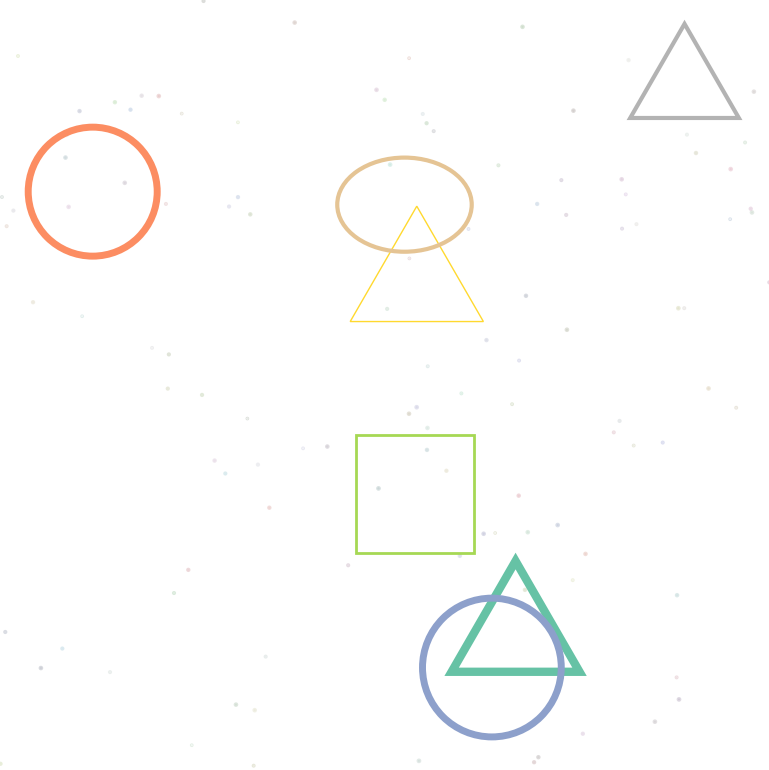[{"shape": "triangle", "thickness": 3, "radius": 0.48, "center": [0.67, 0.176]}, {"shape": "circle", "thickness": 2.5, "radius": 0.42, "center": [0.12, 0.751]}, {"shape": "circle", "thickness": 2.5, "radius": 0.45, "center": [0.639, 0.133]}, {"shape": "square", "thickness": 1, "radius": 0.38, "center": [0.539, 0.358]}, {"shape": "triangle", "thickness": 0.5, "radius": 0.5, "center": [0.541, 0.632]}, {"shape": "oval", "thickness": 1.5, "radius": 0.44, "center": [0.525, 0.734]}, {"shape": "triangle", "thickness": 1.5, "radius": 0.41, "center": [0.889, 0.888]}]